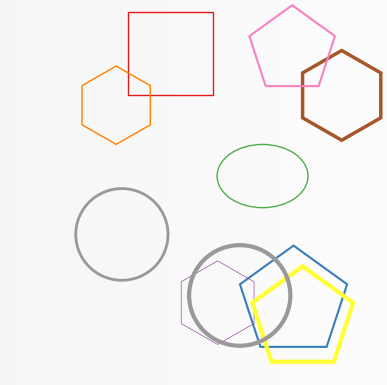[{"shape": "square", "thickness": 1, "radius": 0.54, "center": [0.44, 0.861]}, {"shape": "pentagon", "thickness": 1.5, "radius": 0.73, "center": [0.758, 0.217]}, {"shape": "oval", "thickness": 1, "radius": 0.59, "center": [0.678, 0.543]}, {"shape": "hexagon", "thickness": 0.5, "radius": 0.54, "center": [0.562, 0.214]}, {"shape": "hexagon", "thickness": 1, "radius": 0.51, "center": [0.3, 0.727]}, {"shape": "pentagon", "thickness": 3, "radius": 0.68, "center": [0.781, 0.171]}, {"shape": "hexagon", "thickness": 2.5, "radius": 0.58, "center": [0.882, 0.752]}, {"shape": "pentagon", "thickness": 1.5, "radius": 0.58, "center": [0.754, 0.87]}, {"shape": "circle", "thickness": 3, "radius": 0.65, "center": [0.619, 0.233]}, {"shape": "circle", "thickness": 2, "radius": 0.6, "center": [0.315, 0.391]}]